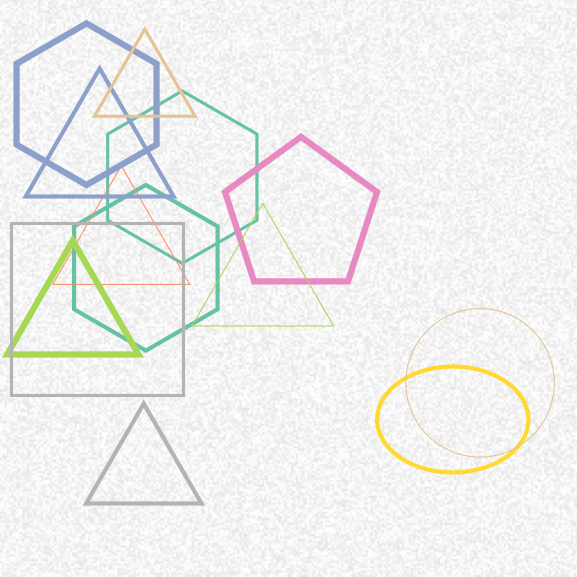[{"shape": "hexagon", "thickness": 2, "radius": 0.72, "center": [0.253, 0.535]}, {"shape": "hexagon", "thickness": 1.5, "radius": 0.75, "center": [0.316, 0.692]}, {"shape": "triangle", "thickness": 0.5, "radius": 0.69, "center": [0.21, 0.575]}, {"shape": "triangle", "thickness": 2, "radius": 0.74, "center": [0.173, 0.733]}, {"shape": "hexagon", "thickness": 3, "radius": 0.7, "center": [0.15, 0.819]}, {"shape": "pentagon", "thickness": 3, "radius": 0.69, "center": [0.521, 0.624]}, {"shape": "triangle", "thickness": 3, "radius": 0.66, "center": [0.126, 0.451]}, {"shape": "triangle", "thickness": 0.5, "radius": 0.71, "center": [0.455, 0.505]}, {"shape": "oval", "thickness": 2, "radius": 0.66, "center": [0.784, 0.273]}, {"shape": "circle", "thickness": 0.5, "radius": 0.64, "center": [0.831, 0.336]}, {"shape": "triangle", "thickness": 1.5, "radius": 0.5, "center": [0.251, 0.848]}, {"shape": "square", "thickness": 1.5, "radius": 0.74, "center": [0.169, 0.464]}, {"shape": "triangle", "thickness": 2, "radius": 0.58, "center": [0.249, 0.185]}]